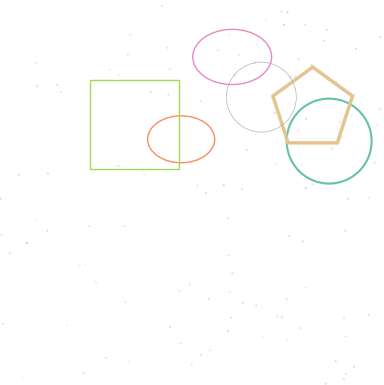[{"shape": "circle", "thickness": 1.5, "radius": 0.55, "center": [0.855, 0.633]}, {"shape": "oval", "thickness": 1, "radius": 0.44, "center": [0.471, 0.638]}, {"shape": "oval", "thickness": 1, "radius": 0.51, "center": [0.603, 0.852]}, {"shape": "square", "thickness": 1, "radius": 0.58, "center": [0.35, 0.677]}, {"shape": "pentagon", "thickness": 2.5, "radius": 0.54, "center": [0.812, 0.717]}, {"shape": "circle", "thickness": 0.5, "radius": 0.45, "center": [0.679, 0.748]}]